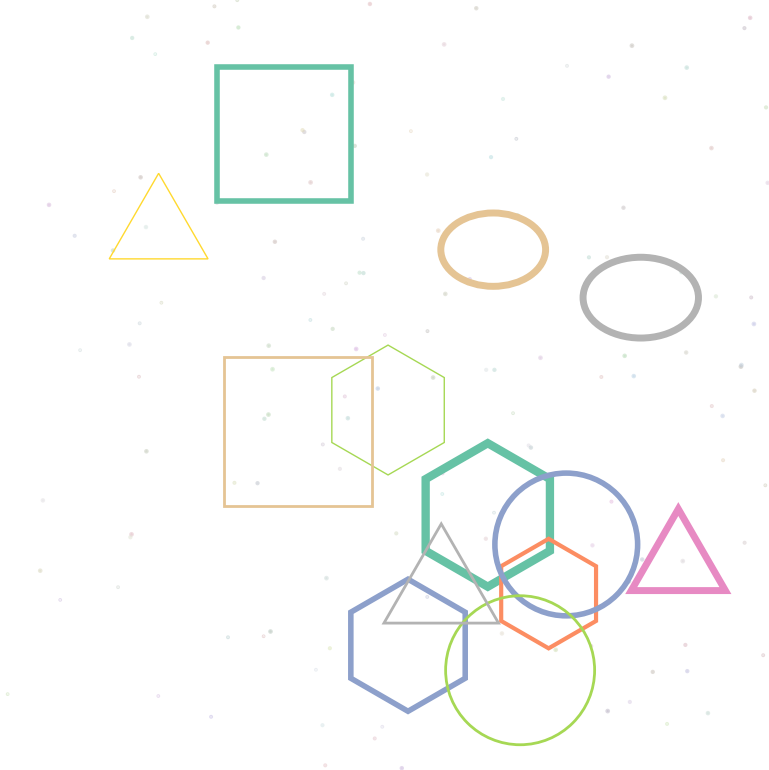[{"shape": "hexagon", "thickness": 3, "radius": 0.47, "center": [0.633, 0.331]}, {"shape": "square", "thickness": 2, "radius": 0.44, "center": [0.368, 0.826]}, {"shape": "hexagon", "thickness": 1.5, "radius": 0.36, "center": [0.712, 0.229]}, {"shape": "circle", "thickness": 2, "radius": 0.46, "center": [0.735, 0.293]}, {"shape": "hexagon", "thickness": 2, "radius": 0.43, "center": [0.53, 0.162]}, {"shape": "triangle", "thickness": 2.5, "radius": 0.35, "center": [0.881, 0.268]}, {"shape": "hexagon", "thickness": 0.5, "radius": 0.42, "center": [0.504, 0.468]}, {"shape": "circle", "thickness": 1, "radius": 0.48, "center": [0.675, 0.13]}, {"shape": "triangle", "thickness": 0.5, "radius": 0.37, "center": [0.206, 0.701]}, {"shape": "oval", "thickness": 2.5, "radius": 0.34, "center": [0.641, 0.676]}, {"shape": "square", "thickness": 1, "radius": 0.48, "center": [0.387, 0.439]}, {"shape": "triangle", "thickness": 1, "radius": 0.43, "center": [0.573, 0.234]}, {"shape": "oval", "thickness": 2.5, "radius": 0.37, "center": [0.832, 0.613]}]